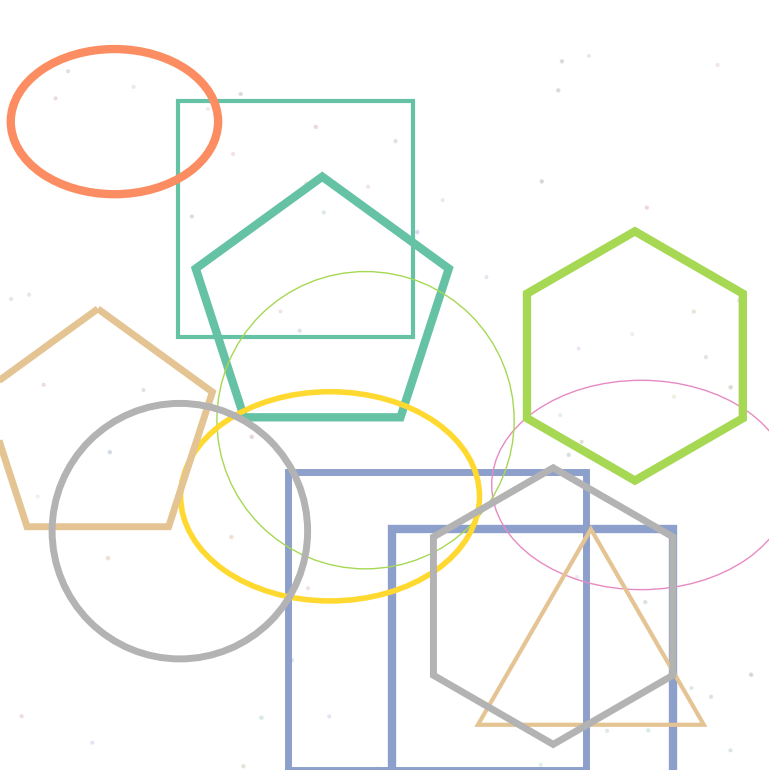[{"shape": "square", "thickness": 1.5, "radius": 0.77, "center": [0.384, 0.716]}, {"shape": "pentagon", "thickness": 3, "radius": 0.86, "center": [0.419, 0.598]}, {"shape": "oval", "thickness": 3, "radius": 0.67, "center": [0.149, 0.842]}, {"shape": "square", "thickness": 2.5, "radius": 0.97, "center": [0.567, 0.193]}, {"shape": "square", "thickness": 3, "radius": 0.91, "center": [0.691, 0.131]}, {"shape": "oval", "thickness": 0.5, "radius": 0.97, "center": [0.833, 0.37]}, {"shape": "circle", "thickness": 0.5, "radius": 0.97, "center": [0.475, 0.454]}, {"shape": "hexagon", "thickness": 3, "radius": 0.81, "center": [0.825, 0.538]}, {"shape": "oval", "thickness": 2, "radius": 0.97, "center": [0.429, 0.355]}, {"shape": "pentagon", "thickness": 2.5, "radius": 0.78, "center": [0.127, 0.442]}, {"shape": "triangle", "thickness": 1.5, "radius": 0.85, "center": [0.767, 0.143]}, {"shape": "circle", "thickness": 2.5, "radius": 0.83, "center": [0.234, 0.31]}, {"shape": "hexagon", "thickness": 2.5, "radius": 0.9, "center": [0.718, 0.213]}]